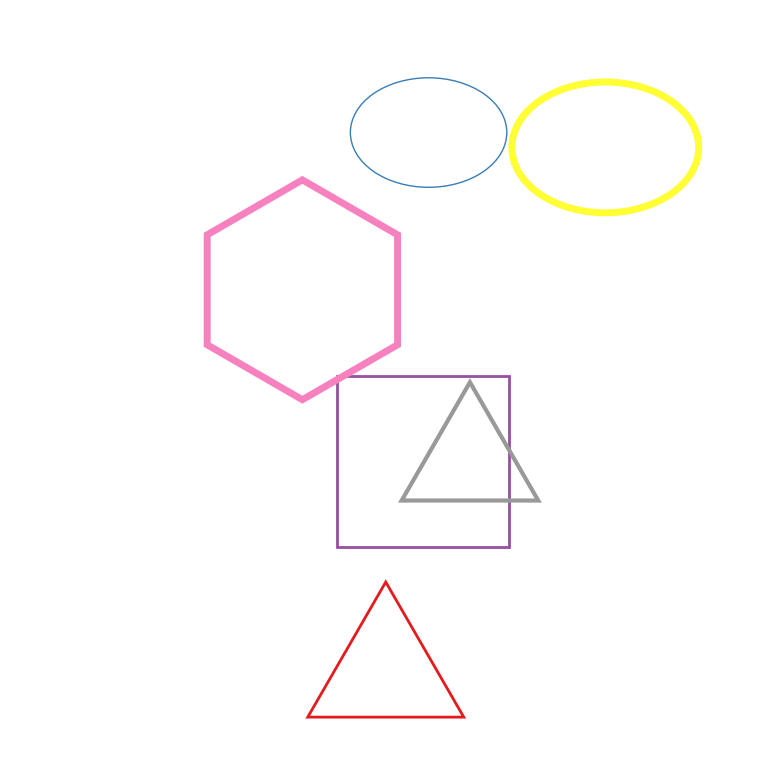[{"shape": "triangle", "thickness": 1, "radius": 0.58, "center": [0.501, 0.127]}, {"shape": "oval", "thickness": 0.5, "radius": 0.51, "center": [0.557, 0.828]}, {"shape": "square", "thickness": 1, "radius": 0.56, "center": [0.55, 0.401]}, {"shape": "oval", "thickness": 2.5, "radius": 0.61, "center": [0.786, 0.809]}, {"shape": "hexagon", "thickness": 2.5, "radius": 0.71, "center": [0.393, 0.624]}, {"shape": "triangle", "thickness": 1.5, "radius": 0.51, "center": [0.61, 0.401]}]